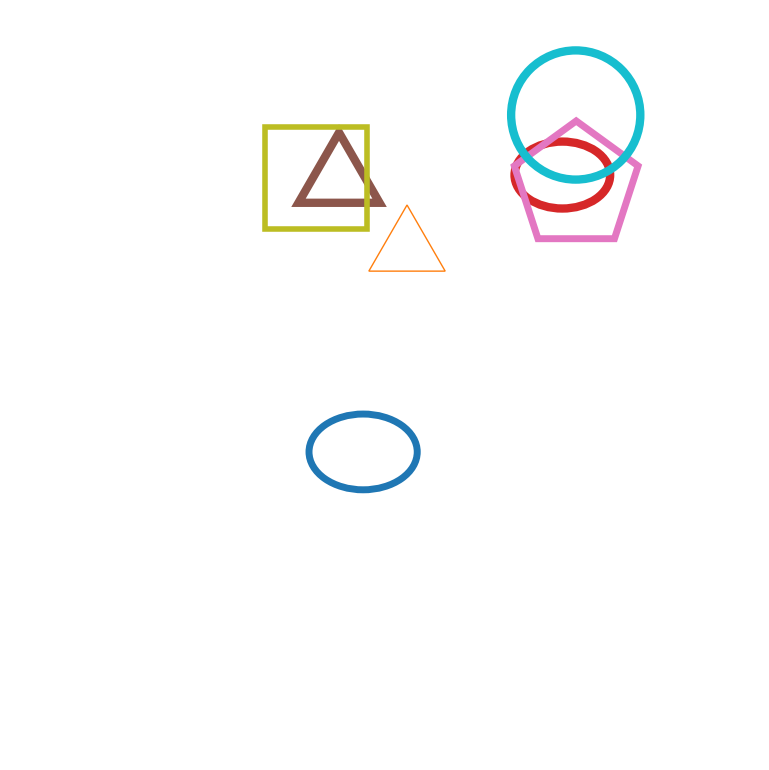[{"shape": "oval", "thickness": 2.5, "radius": 0.35, "center": [0.472, 0.413]}, {"shape": "triangle", "thickness": 0.5, "radius": 0.29, "center": [0.529, 0.677]}, {"shape": "oval", "thickness": 3, "radius": 0.31, "center": [0.73, 0.773]}, {"shape": "triangle", "thickness": 3, "radius": 0.3, "center": [0.44, 0.767]}, {"shape": "pentagon", "thickness": 2.5, "radius": 0.42, "center": [0.748, 0.758]}, {"shape": "square", "thickness": 2, "radius": 0.33, "center": [0.41, 0.769]}, {"shape": "circle", "thickness": 3, "radius": 0.42, "center": [0.748, 0.851]}]